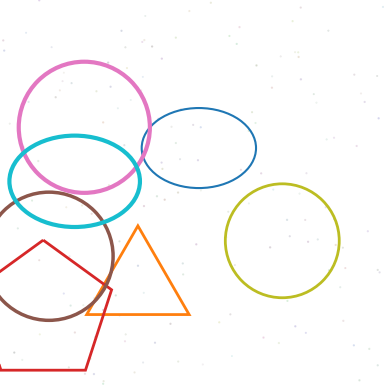[{"shape": "oval", "thickness": 1.5, "radius": 0.74, "center": [0.517, 0.615]}, {"shape": "triangle", "thickness": 2, "radius": 0.77, "center": [0.358, 0.26]}, {"shape": "pentagon", "thickness": 2, "radius": 0.93, "center": [0.112, 0.19]}, {"shape": "circle", "thickness": 2.5, "radius": 0.83, "center": [0.127, 0.334]}, {"shape": "circle", "thickness": 3, "radius": 0.85, "center": [0.219, 0.669]}, {"shape": "circle", "thickness": 2, "radius": 0.74, "center": [0.733, 0.375]}, {"shape": "oval", "thickness": 3, "radius": 0.85, "center": [0.194, 0.529]}]